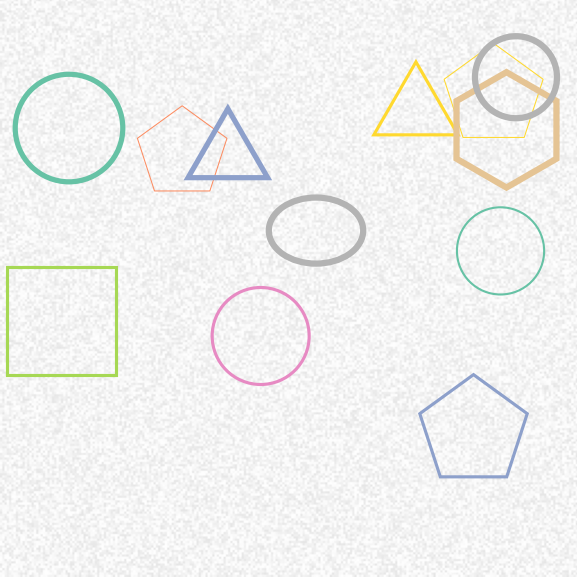[{"shape": "circle", "thickness": 1, "radius": 0.38, "center": [0.867, 0.565]}, {"shape": "circle", "thickness": 2.5, "radius": 0.47, "center": [0.119, 0.777]}, {"shape": "pentagon", "thickness": 0.5, "radius": 0.41, "center": [0.315, 0.734]}, {"shape": "triangle", "thickness": 2.5, "radius": 0.4, "center": [0.395, 0.731]}, {"shape": "pentagon", "thickness": 1.5, "radius": 0.49, "center": [0.82, 0.253]}, {"shape": "circle", "thickness": 1.5, "radius": 0.42, "center": [0.451, 0.417]}, {"shape": "square", "thickness": 1.5, "radius": 0.47, "center": [0.106, 0.443]}, {"shape": "triangle", "thickness": 1.5, "radius": 0.42, "center": [0.72, 0.808]}, {"shape": "pentagon", "thickness": 0.5, "radius": 0.45, "center": [0.855, 0.834]}, {"shape": "hexagon", "thickness": 3, "radius": 0.5, "center": [0.877, 0.774]}, {"shape": "oval", "thickness": 3, "radius": 0.41, "center": [0.547, 0.6]}, {"shape": "circle", "thickness": 3, "radius": 0.36, "center": [0.893, 0.865]}]